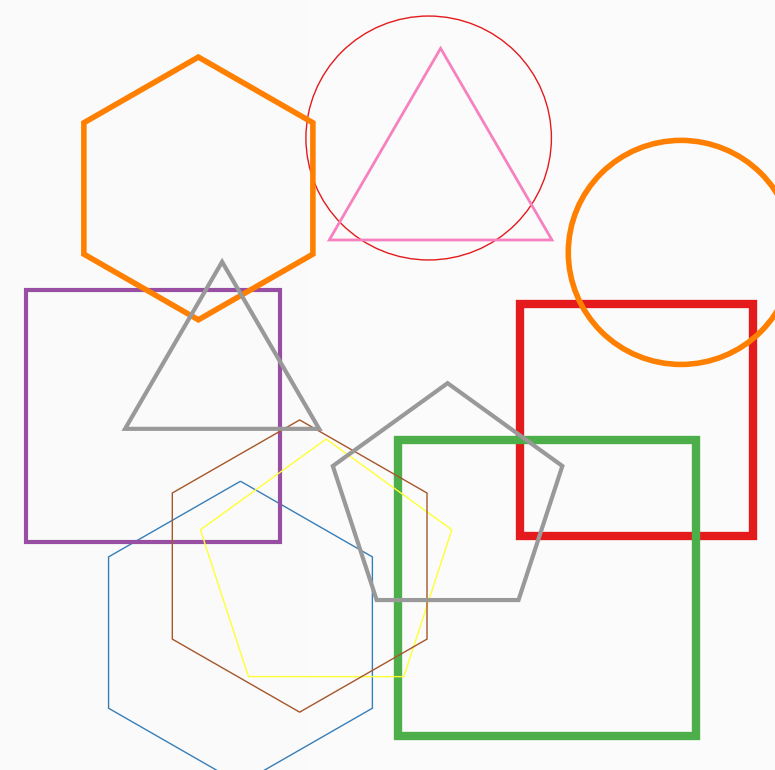[{"shape": "circle", "thickness": 0.5, "radius": 0.79, "center": [0.553, 0.821]}, {"shape": "square", "thickness": 3, "radius": 0.75, "center": [0.821, 0.454]}, {"shape": "hexagon", "thickness": 0.5, "radius": 0.98, "center": [0.31, 0.178]}, {"shape": "square", "thickness": 3, "radius": 0.96, "center": [0.706, 0.237]}, {"shape": "square", "thickness": 1.5, "radius": 0.82, "center": [0.198, 0.459]}, {"shape": "circle", "thickness": 2, "radius": 0.73, "center": [0.879, 0.672]}, {"shape": "hexagon", "thickness": 2, "radius": 0.85, "center": [0.256, 0.755]}, {"shape": "pentagon", "thickness": 0.5, "radius": 0.85, "center": [0.421, 0.259]}, {"shape": "hexagon", "thickness": 0.5, "radius": 0.95, "center": [0.387, 0.265]}, {"shape": "triangle", "thickness": 1, "radius": 0.83, "center": [0.569, 0.771]}, {"shape": "triangle", "thickness": 1.5, "radius": 0.72, "center": [0.287, 0.515]}, {"shape": "pentagon", "thickness": 1.5, "radius": 0.78, "center": [0.578, 0.347]}]